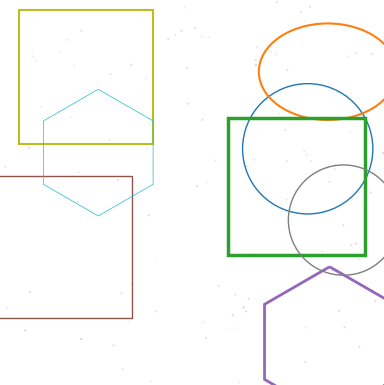[{"shape": "circle", "thickness": 1, "radius": 0.85, "center": [0.799, 0.614]}, {"shape": "oval", "thickness": 1.5, "radius": 0.9, "center": [0.851, 0.814]}, {"shape": "square", "thickness": 2.5, "radius": 0.89, "center": [0.77, 0.515]}, {"shape": "hexagon", "thickness": 2, "radius": 0.98, "center": [0.856, 0.112]}, {"shape": "square", "thickness": 1, "radius": 0.92, "center": [0.159, 0.358]}, {"shape": "circle", "thickness": 1, "radius": 0.72, "center": [0.892, 0.428]}, {"shape": "square", "thickness": 1.5, "radius": 0.87, "center": [0.224, 0.801]}, {"shape": "hexagon", "thickness": 0.5, "radius": 0.82, "center": [0.255, 0.604]}]